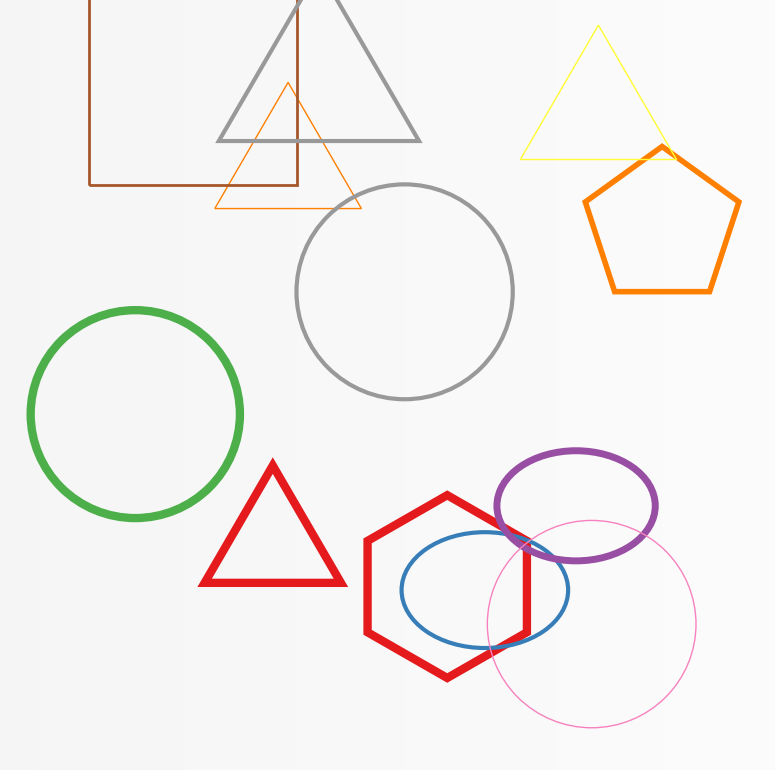[{"shape": "triangle", "thickness": 3, "radius": 0.51, "center": [0.352, 0.294]}, {"shape": "hexagon", "thickness": 3, "radius": 0.59, "center": [0.577, 0.238]}, {"shape": "oval", "thickness": 1.5, "radius": 0.54, "center": [0.626, 0.234]}, {"shape": "circle", "thickness": 3, "radius": 0.68, "center": [0.175, 0.462]}, {"shape": "oval", "thickness": 2.5, "radius": 0.51, "center": [0.743, 0.343]}, {"shape": "pentagon", "thickness": 2, "radius": 0.52, "center": [0.854, 0.706]}, {"shape": "triangle", "thickness": 0.5, "radius": 0.55, "center": [0.372, 0.784]}, {"shape": "triangle", "thickness": 0.5, "radius": 0.58, "center": [0.772, 0.851]}, {"shape": "square", "thickness": 1, "radius": 0.67, "center": [0.249, 0.893]}, {"shape": "circle", "thickness": 0.5, "radius": 0.67, "center": [0.763, 0.189]}, {"shape": "triangle", "thickness": 1.5, "radius": 0.75, "center": [0.412, 0.891]}, {"shape": "circle", "thickness": 1.5, "radius": 0.7, "center": [0.522, 0.621]}]